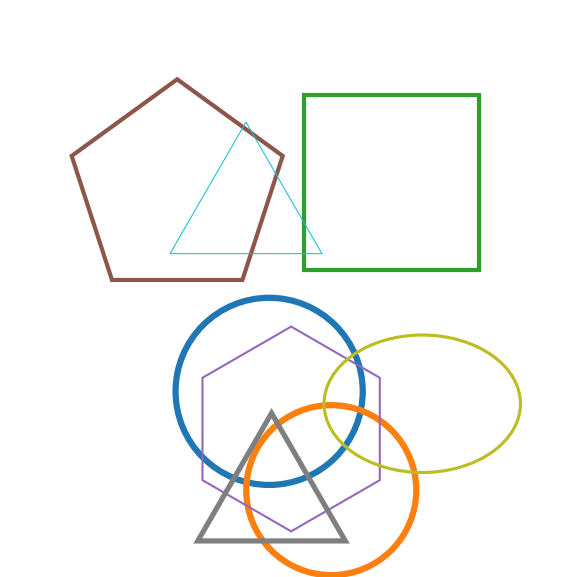[{"shape": "circle", "thickness": 3, "radius": 0.81, "center": [0.466, 0.321]}, {"shape": "circle", "thickness": 3, "radius": 0.74, "center": [0.574, 0.15]}, {"shape": "square", "thickness": 2, "radius": 0.76, "center": [0.677, 0.684]}, {"shape": "hexagon", "thickness": 1, "radius": 0.89, "center": [0.504, 0.256]}, {"shape": "pentagon", "thickness": 2, "radius": 0.96, "center": [0.307, 0.67]}, {"shape": "triangle", "thickness": 2.5, "radius": 0.74, "center": [0.47, 0.136]}, {"shape": "oval", "thickness": 1.5, "radius": 0.85, "center": [0.731, 0.3]}, {"shape": "triangle", "thickness": 0.5, "radius": 0.76, "center": [0.426, 0.636]}]